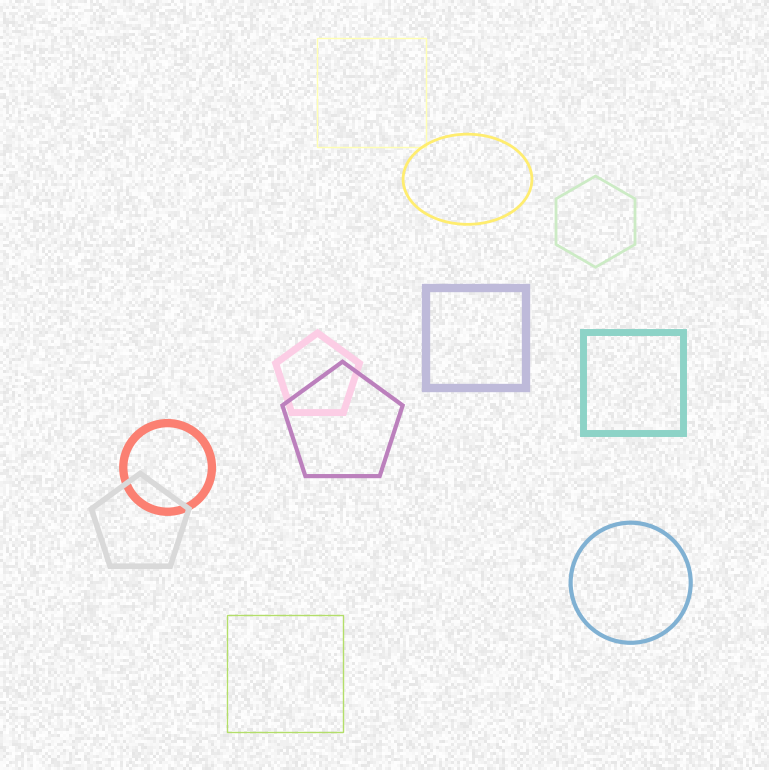[{"shape": "square", "thickness": 2.5, "radius": 0.33, "center": [0.822, 0.503]}, {"shape": "square", "thickness": 0.5, "radius": 0.35, "center": [0.482, 0.88]}, {"shape": "square", "thickness": 3, "radius": 0.32, "center": [0.618, 0.562]}, {"shape": "circle", "thickness": 3, "radius": 0.29, "center": [0.218, 0.393]}, {"shape": "circle", "thickness": 1.5, "radius": 0.39, "center": [0.819, 0.243]}, {"shape": "square", "thickness": 0.5, "radius": 0.38, "center": [0.37, 0.125]}, {"shape": "pentagon", "thickness": 2.5, "radius": 0.29, "center": [0.412, 0.51]}, {"shape": "pentagon", "thickness": 2, "radius": 0.33, "center": [0.182, 0.319]}, {"shape": "pentagon", "thickness": 1.5, "radius": 0.41, "center": [0.445, 0.448]}, {"shape": "hexagon", "thickness": 1, "radius": 0.3, "center": [0.773, 0.712]}, {"shape": "oval", "thickness": 1, "radius": 0.42, "center": [0.607, 0.767]}]